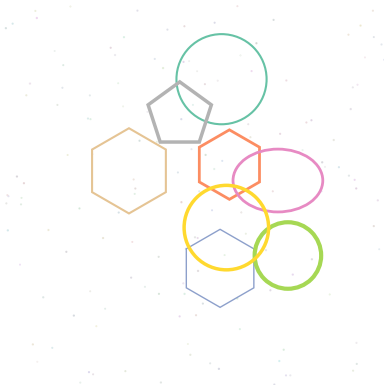[{"shape": "circle", "thickness": 1.5, "radius": 0.59, "center": [0.575, 0.794]}, {"shape": "hexagon", "thickness": 2, "radius": 0.45, "center": [0.596, 0.572]}, {"shape": "hexagon", "thickness": 1, "radius": 0.51, "center": [0.572, 0.303]}, {"shape": "oval", "thickness": 2, "radius": 0.58, "center": [0.722, 0.531]}, {"shape": "circle", "thickness": 3, "radius": 0.43, "center": [0.748, 0.336]}, {"shape": "circle", "thickness": 2.5, "radius": 0.55, "center": [0.588, 0.409]}, {"shape": "hexagon", "thickness": 1.5, "radius": 0.55, "center": [0.335, 0.556]}, {"shape": "pentagon", "thickness": 2.5, "radius": 0.43, "center": [0.467, 0.701]}]